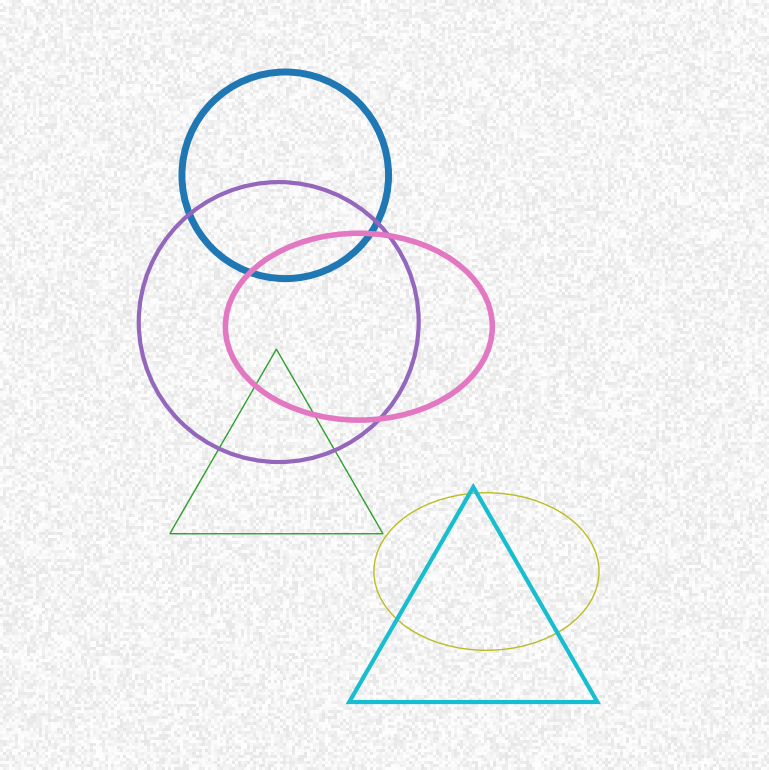[{"shape": "circle", "thickness": 2.5, "radius": 0.67, "center": [0.37, 0.772]}, {"shape": "triangle", "thickness": 0.5, "radius": 0.8, "center": [0.359, 0.387]}, {"shape": "circle", "thickness": 1.5, "radius": 0.91, "center": [0.362, 0.582]}, {"shape": "oval", "thickness": 2, "radius": 0.87, "center": [0.466, 0.576]}, {"shape": "oval", "thickness": 0.5, "radius": 0.73, "center": [0.632, 0.258]}, {"shape": "triangle", "thickness": 1.5, "radius": 0.93, "center": [0.615, 0.181]}]